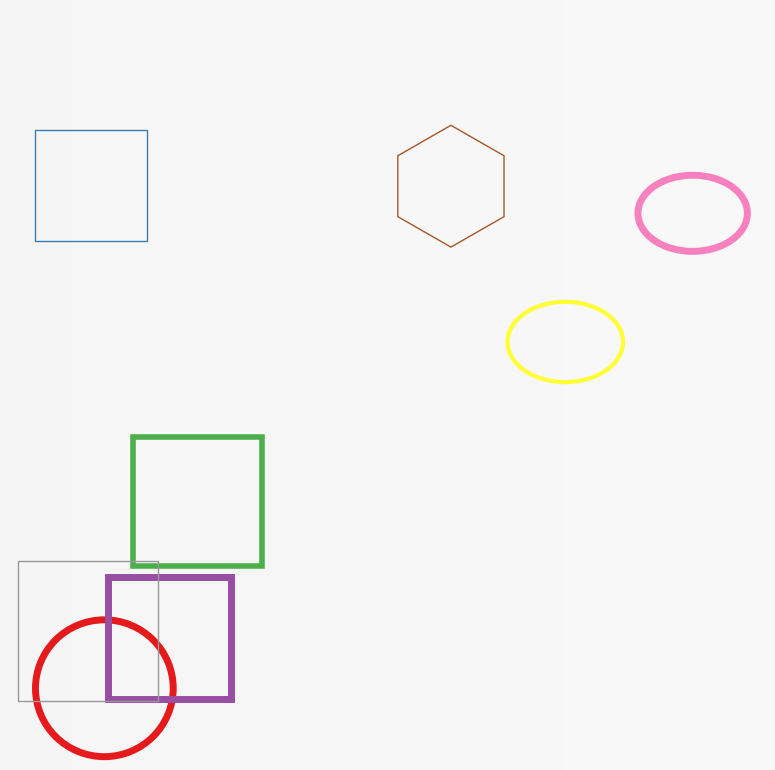[{"shape": "circle", "thickness": 2.5, "radius": 0.44, "center": [0.135, 0.106]}, {"shape": "square", "thickness": 0.5, "radius": 0.36, "center": [0.117, 0.759]}, {"shape": "square", "thickness": 2, "radius": 0.42, "center": [0.255, 0.349]}, {"shape": "square", "thickness": 2.5, "radius": 0.4, "center": [0.219, 0.172]}, {"shape": "oval", "thickness": 1.5, "radius": 0.37, "center": [0.729, 0.556]}, {"shape": "hexagon", "thickness": 0.5, "radius": 0.4, "center": [0.582, 0.758]}, {"shape": "oval", "thickness": 2.5, "radius": 0.35, "center": [0.894, 0.723]}, {"shape": "square", "thickness": 0.5, "radius": 0.45, "center": [0.114, 0.181]}]